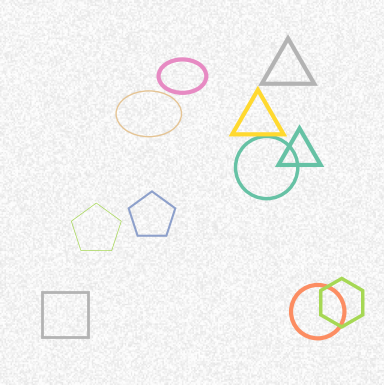[{"shape": "triangle", "thickness": 3, "radius": 0.32, "center": [0.778, 0.603]}, {"shape": "circle", "thickness": 2.5, "radius": 0.4, "center": [0.693, 0.565]}, {"shape": "circle", "thickness": 3, "radius": 0.35, "center": [0.825, 0.191]}, {"shape": "pentagon", "thickness": 1.5, "radius": 0.32, "center": [0.395, 0.439]}, {"shape": "oval", "thickness": 3, "radius": 0.31, "center": [0.474, 0.802]}, {"shape": "pentagon", "thickness": 0.5, "radius": 0.34, "center": [0.25, 0.404]}, {"shape": "hexagon", "thickness": 2.5, "radius": 0.31, "center": [0.888, 0.214]}, {"shape": "triangle", "thickness": 3, "radius": 0.39, "center": [0.67, 0.69]}, {"shape": "oval", "thickness": 1, "radius": 0.42, "center": [0.386, 0.704]}, {"shape": "square", "thickness": 2, "radius": 0.29, "center": [0.169, 0.184]}, {"shape": "triangle", "thickness": 3, "radius": 0.39, "center": [0.748, 0.822]}]